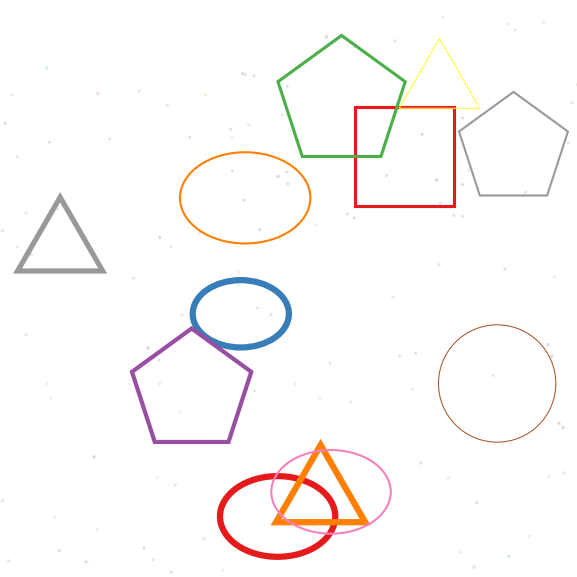[{"shape": "square", "thickness": 1.5, "radius": 0.43, "center": [0.7, 0.728]}, {"shape": "oval", "thickness": 3, "radius": 0.5, "center": [0.481, 0.105]}, {"shape": "oval", "thickness": 3, "radius": 0.42, "center": [0.417, 0.456]}, {"shape": "pentagon", "thickness": 1.5, "radius": 0.58, "center": [0.591, 0.822]}, {"shape": "pentagon", "thickness": 2, "radius": 0.54, "center": [0.332, 0.322]}, {"shape": "oval", "thickness": 1, "radius": 0.56, "center": [0.425, 0.657]}, {"shape": "triangle", "thickness": 3, "radius": 0.45, "center": [0.555, 0.139]}, {"shape": "triangle", "thickness": 0.5, "radius": 0.4, "center": [0.761, 0.852]}, {"shape": "circle", "thickness": 0.5, "radius": 0.51, "center": [0.861, 0.335]}, {"shape": "oval", "thickness": 1, "radius": 0.52, "center": [0.573, 0.147]}, {"shape": "triangle", "thickness": 2.5, "radius": 0.43, "center": [0.104, 0.572]}, {"shape": "pentagon", "thickness": 1, "radius": 0.5, "center": [0.889, 0.741]}]